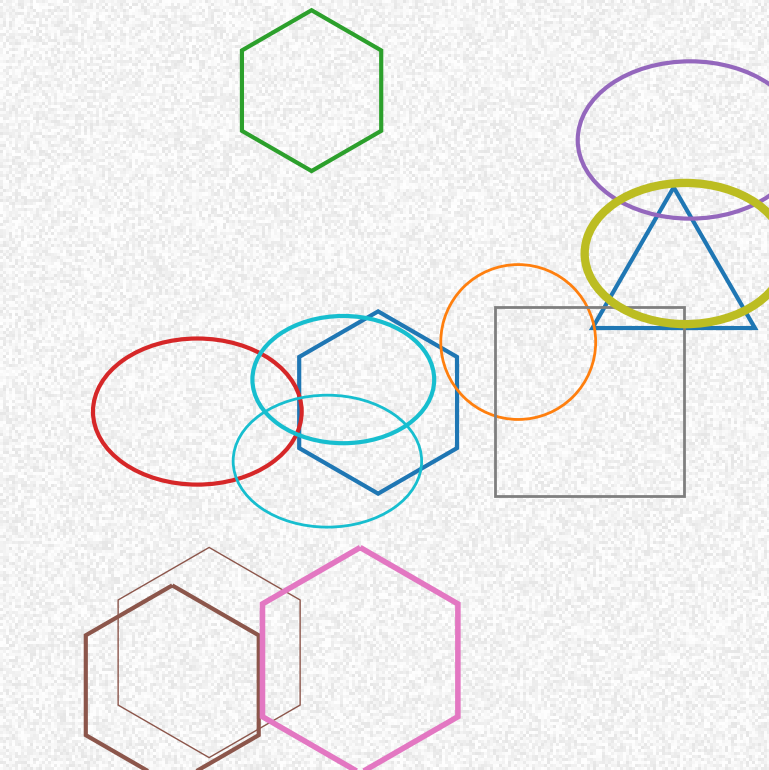[{"shape": "hexagon", "thickness": 1.5, "radius": 0.59, "center": [0.491, 0.477]}, {"shape": "triangle", "thickness": 1.5, "radius": 0.61, "center": [0.875, 0.635]}, {"shape": "circle", "thickness": 1, "radius": 0.5, "center": [0.673, 0.556]}, {"shape": "hexagon", "thickness": 1.5, "radius": 0.52, "center": [0.405, 0.882]}, {"shape": "oval", "thickness": 1.5, "radius": 0.68, "center": [0.256, 0.466]}, {"shape": "oval", "thickness": 1.5, "radius": 0.73, "center": [0.896, 0.818]}, {"shape": "hexagon", "thickness": 0.5, "radius": 0.68, "center": [0.272, 0.153]}, {"shape": "hexagon", "thickness": 1.5, "radius": 0.65, "center": [0.224, 0.11]}, {"shape": "hexagon", "thickness": 2, "radius": 0.73, "center": [0.468, 0.142]}, {"shape": "square", "thickness": 1, "radius": 0.61, "center": [0.766, 0.478]}, {"shape": "oval", "thickness": 3, "radius": 0.65, "center": [0.89, 0.671]}, {"shape": "oval", "thickness": 1.5, "radius": 0.59, "center": [0.446, 0.507]}, {"shape": "oval", "thickness": 1, "radius": 0.61, "center": [0.425, 0.401]}]